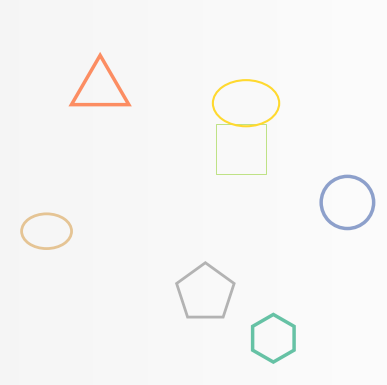[{"shape": "hexagon", "thickness": 2.5, "radius": 0.31, "center": [0.705, 0.121]}, {"shape": "triangle", "thickness": 2.5, "radius": 0.43, "center": [0.258, 0.771]}, {"shape": "circle", "thickness": 2.5, "radius": 0.34, "center": [0.897, 0.474]}, {"shape": "square", "thickness": 0.5, "radius": 0.33, "center": [0.622, 0.613]}, {"shape": "oval", "thickness": 1.5, "radius": 0.43, "center": [0.635, 0.732]}, {"shape": "oval", "thickness": 2, "radius": 0.32, "center": [0.12, 0.399]}, {"shape": "pentagon", "thickness": 2, "radius": 0.39, "center": [0.53, 0.24]}]